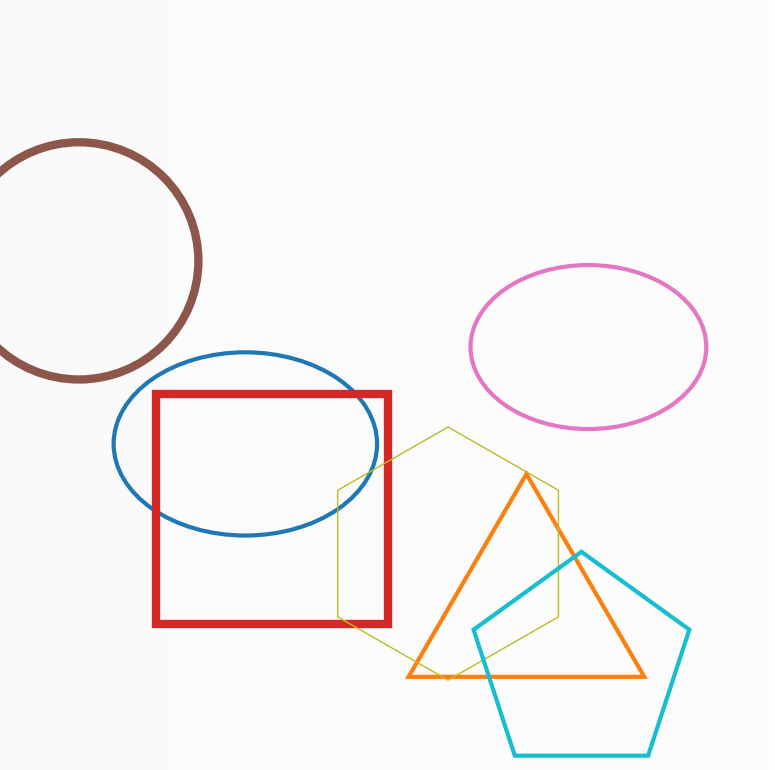[{"shape": "oval", "thickness": 1.5, "radius": 0.85, "center": [0.317, 0.423]}, {"shape": "triangle", "thickness": 1.5, "radius": 0.88, "center": [0.679, 0.209]}, {"shape": "square", "thickness": 3, "radius": 0.75, "center": [0.351, 0.339]}, {"shape": "circle", "thickness": 3, "radius": 0.77, "center": [0.102, 0.661]}, {"shape": "oval", "thickness": 1.5, "radius": 0.76, "center": [0.759, 0.549]}, {"shape": "hexagon", "thickness": 0.5, "radius": 0.82, "center": [0.578, 0.281]}, {"shape": "pentagon", "thickness": 1.5, "radius": 0.73, "center": [0.75, 0.137]}]